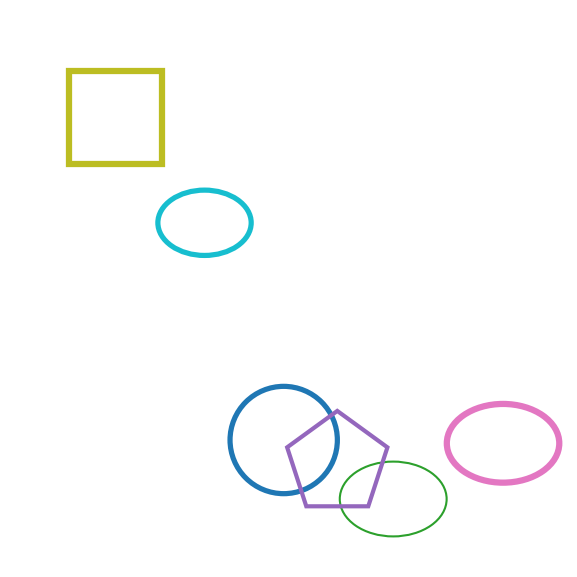[{"shape": "circle", "thickness": 2.5, "radius": 0.46, "center": [0.491, 0.237]}, {"shape": "oval", "thickness": 1, "radius": 0.46, "center": [0.681, 0.135]}, {"shape": "pentagon", "thickness": 2, "radius": 0.46, "center": [0.584, 0.196]}, {"shape": "oval", "thickness": 3, "radius": 0.49, "center": [0.871, 0.232]}, {"shape": "square", "thickness": 3, "radius": 0.4, "center": [0.2, 0.796]}, {"shape": "oval", "thickness": 2.5, "radius": 0.4, "center": [0.354, 0.613]}]